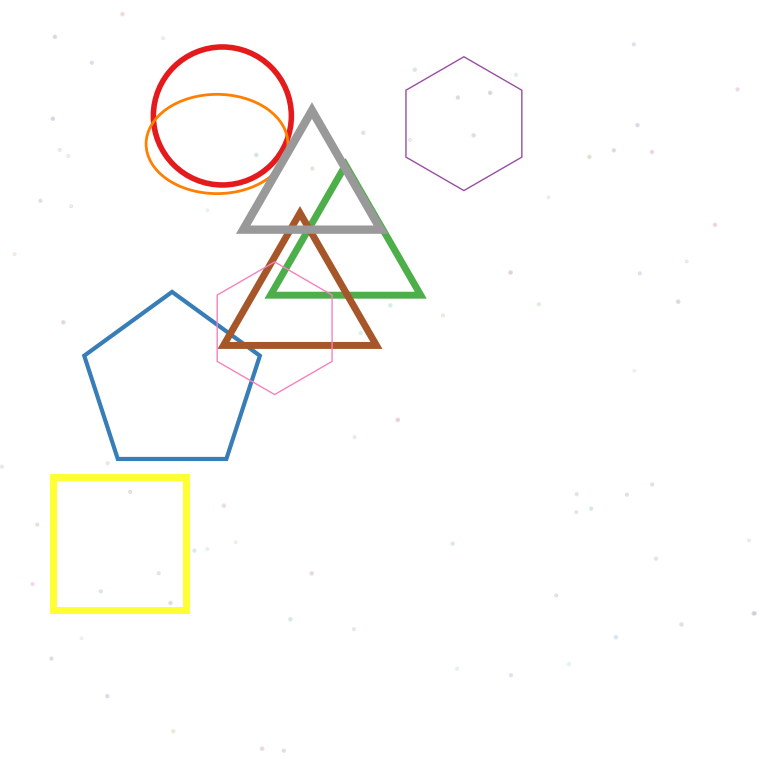[{"shape": "circle", "thickness": 2, "radius": 0.45, "center": [0.289, 0.849]}, {"shape": "pentagon", "thickness": 1.5, "radius": 0.6, "center": [0.223, 0.501]}, {"shape": "triangle", "thickness": 2.5, "radius": 0.56, "center": [0.449, 0.673]}, {"shape": "hexagon", "thickness": 0.5, "radius": 0.43, "center": [0.602, 0.839]}, {"shape": "oval", "thickness": 1, "radius": 0.46, "center": [0.282, 0.813]}, {"shape": "square", "thickness": 2.5, "radius": 0.43, "center": [0.155, 0.294]}, {"shape": "triangle", "thickness": 2.5, "radius": 0.57, "center": [0.39, 0.609]}, {"shape": "hexagon", "thickness": 0.5, "radius": 0.43, "center": [0.357, 0.574]}, {"shape": "triangle", "thickness": 3, "radius": 0.52, "center": [0.405, 0.753]}]